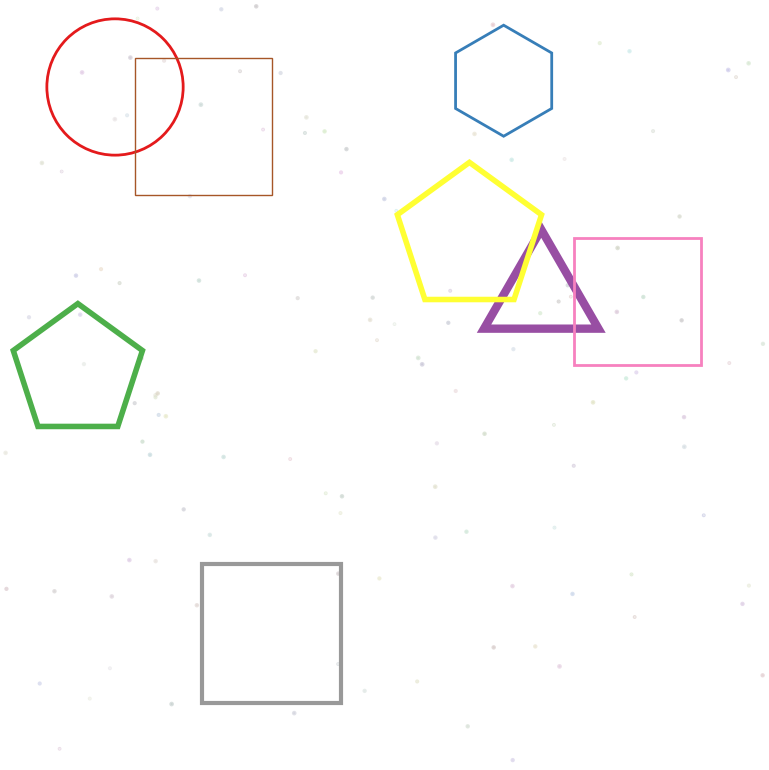[{"shape": "circle", "thickness": 1, "radius": 0.44, "center": [0.149, 0.887]}, {"shape": "hexagon", "thickness": 1, "radius": 0.36, "center": [0.654, 0.895]}, {"shape": "pentagon", "thickness": 2, "radius": 0.44, "center": [0.101, 0.518]}, {"shape": "triangle", "thickness": 3, "radius": 0.43, "center": [0.703, 0.616]}, {"shape": "pentagon", "thickness": 2, "radius": 0.49, "center": [0.61, 0.691]}, {"shape": "square", "thickness": 0.5, "radius": 0.44, "center": [0.264, 0.836]}, {"shape": "square", "thickness": 1, "radius": 0.41, "center": [0.828, 0.608]}, {"shape": "square", "thickness": 1.5, "radius": 0.45, "center": [0.352, 0.177]}]